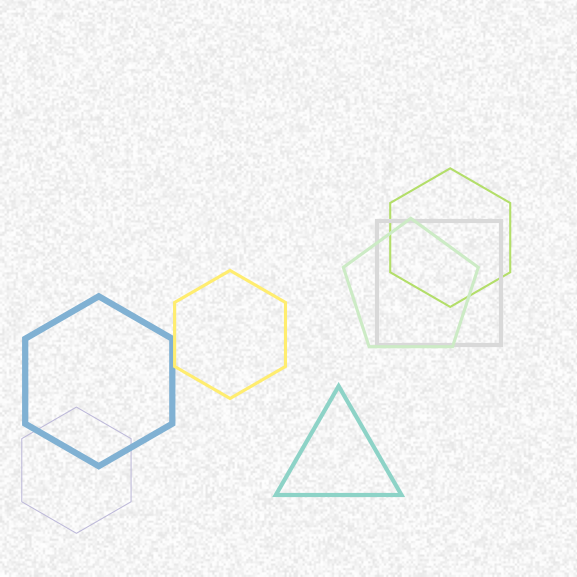[{"shape": "triangle", "thickness": 2, "radius": 0.63, "center": [0.586, 0.205]}, {"shape": "hexagon", "thickness": 0.5, "radius": 0.55, "center": [0.132, 0.185]}, {"shape": "hexagon", "thickness": 3, "radius": 0.74, "center": [0.171, 0.339]}, {"shape": "hexagon", "thickness": 1, "radius": 0.6, "center": [0.78, 0.588]}, {"shape": "square", "thickness": 2, "radius": 0.54, "center": [0.76, 0.509]}, {"shape": "pentagon", "thickness": 1.5, "radius": 0.61, "center": [0.711, 0.498]}, {"shape": "hexagon", "thickness": 1.5, "radius": 0.55, "center": [0.398, 0.42]}]